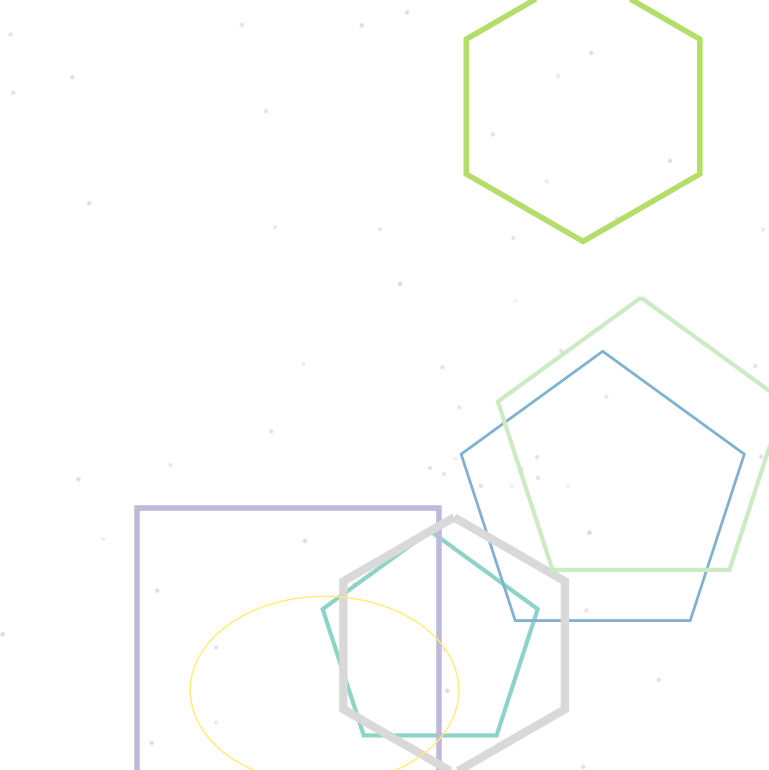[{"shape": "pentagon", "thickness": 1.5, "radius": 0.73, "center": [0.559, 0.164]}, {"shape": "square", "thickness": 2, "radius": 0.98, "center": [0.374, 0.144]}, {"shape": "pentagon", "thickness": 1, "radius": 0.97, "center": [0.783, 0.35]}, {"shape": "hexagon", "thickness": 2, "radius": 0.88, "center": [0.757, 0.862]}, {"shape": "hexagon", "thickness": 3, "radius": 0.83, "center": [0.59, 0.162]}, {"shape": "pentagon", "thickness": 1.5, "radius": 0.98, "center": [0.833, 0.418]}, {"shape": "oval", "thickness": 0.5, "radius": 0.87, "center": [0.422, 0.103]}]